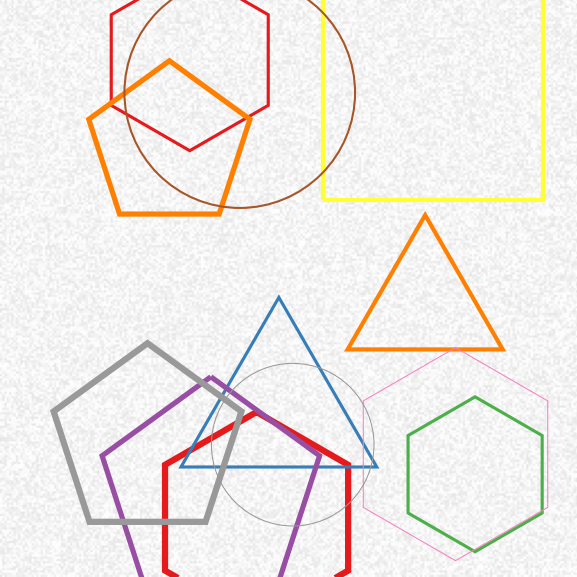[{"shape": "hexagon", "thickness": 1.5, "radius": 0.78, "center": [0.329, 0.895]}, {"shape": "hexagon", "thickness": 3, "radius": 0.92, "center": [0.444, 0.103]}, {"shape": "triangle", "thickness": 1.5, "radius": 0.98, "center": [0.483, 0.288]}, {"shape": "hexagon", "thickness": 1.5, "radius": 0.67, "center": [0.823, 0.178]}, {"shape": "pentagon", "thickness": 2.5, "radius": 0.99, "center": [0.365, 0.149]}, {"shape": "triangle", "thickness": 2, "radius": 0.78, "center": [0.736, 0.472]}, {"shape": "pentagon", "thickness": 2.5, "radius": 0.73, "center": [0.293, 0.747]}, {"shape": "square", "thickness": 2, "radius": 0.95, "center": [0.75, 0.844]}, {"shape": "circle", "thickness": 1, "radius": 1.0, "center": [0.415, 0.839]}, {"shape": "hexagon", "thickness": 0.5, "radius": 0.92, "center": [0.789, 0.213]}, {"shape": "circle", "thickness": 0.5, "radius": 0.7, "center": [0.507, 0.229]}, {"shape": "pentagon", "thickness": 3, "radius": 0.85, "center": [0.255, 0.234]}]